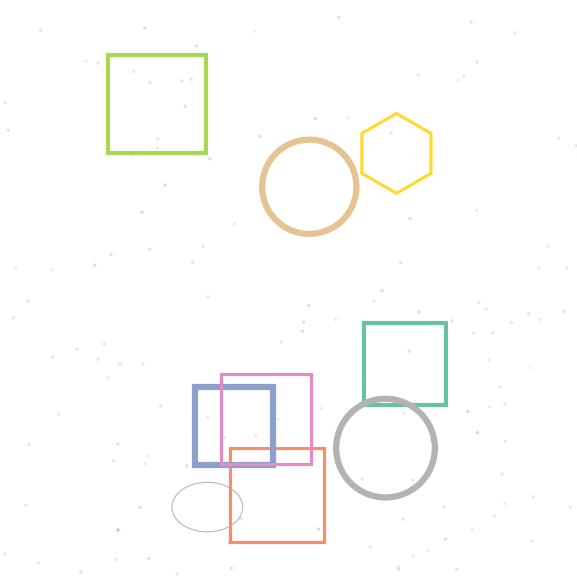[{"shape": "square", "thickness": 2, "radius": 0.35, "center": [0.702, 0.368]}, {"shape": "square", "thickness": 1.5, "radius": 0.4, "center": [0.48, 0.142]}, {"shape": "square", "thickness": 3, "radius": 0.34, "center": [0.405, 0.261]}, {"shape": "square", "thickness": 1.5, "radius": 0.39, "center": [0.46, 0.273]}, {"shape": "square", "thickness": 2, "radius": 0.42, "center": [0.272, 0.82]}, {"shape": "hexagon", "thickness": 1.5, "radius": 0.35, "center": [0.686, 0.734]}, {"shape": "circle", "thickness": 3, "radius": 0.41, "center": [0.536, 0.676]}, {"shape": "oval", "thickness": 0.5, "radius": 0.31, "center": [0.359, 0.121]}, {"shape": "circle", "thickness": 3, "radius": 0.43, "center": [0.668, 0.223]}]